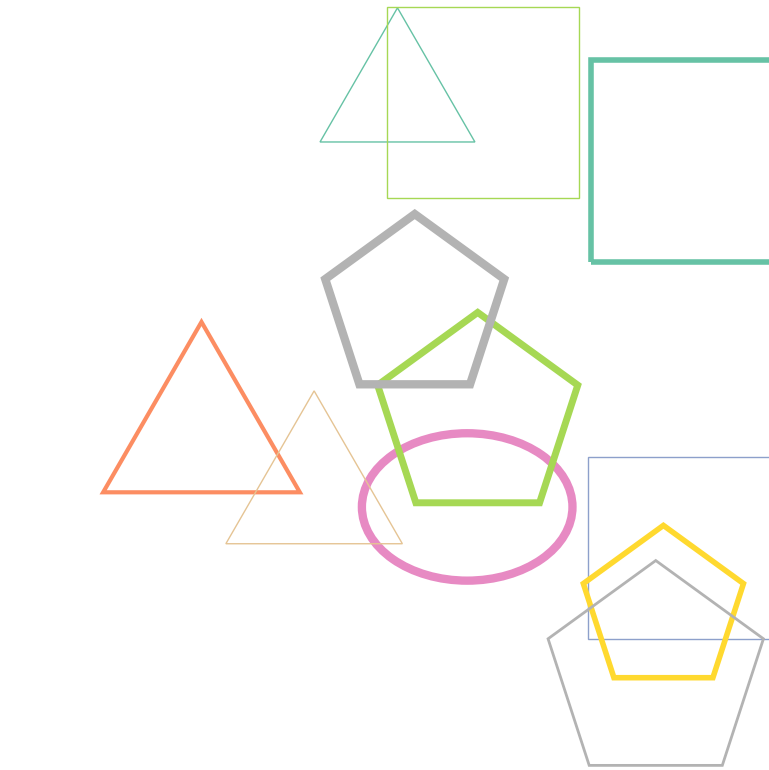[{"shape": "square", "thickness": 2, "radius": 0.66, "center": [0.898, 0.791]}, {"shape": "triangle", "thickness": 0.5, "radius": 0.58, "center": [0.516, 0.874]}, {"shape": "triangle", "thickness": 1.5, "radius": 0.74, "center": [0.262, 0.434]}, {"shape": "square", "thickness": 0.5, "radius": 0.59, "center": [0.882, 0.289]}, {"shape": "oval", "thickness": 3, "radius": 0.68, "center": [0.607, 0.342]}, {"shape": "pentagon", "thickness": 2.5, "radius": 0.68, "center": [0.62, 0.458]}, {"shape": "square", "thickness": 0.5, "radius": 0.62, "center": [0.627, 0.867]}, {"shape": "pentagon", "thickness": 2, "radius": 0.55, "center": [0.862, 0.208]}, {"shape": "triangle", "thickness": 0.5, "radius": 0.66, "center": [0.408, 0.36]}, {"shape": "pentagon", "thickness": 1, "radius": 0.74, "center": [0.852, 0.125]}, {"shape": "pentagon", "thickness": 3, "radius": 0.61, "center": [0.539, 0.6]}]